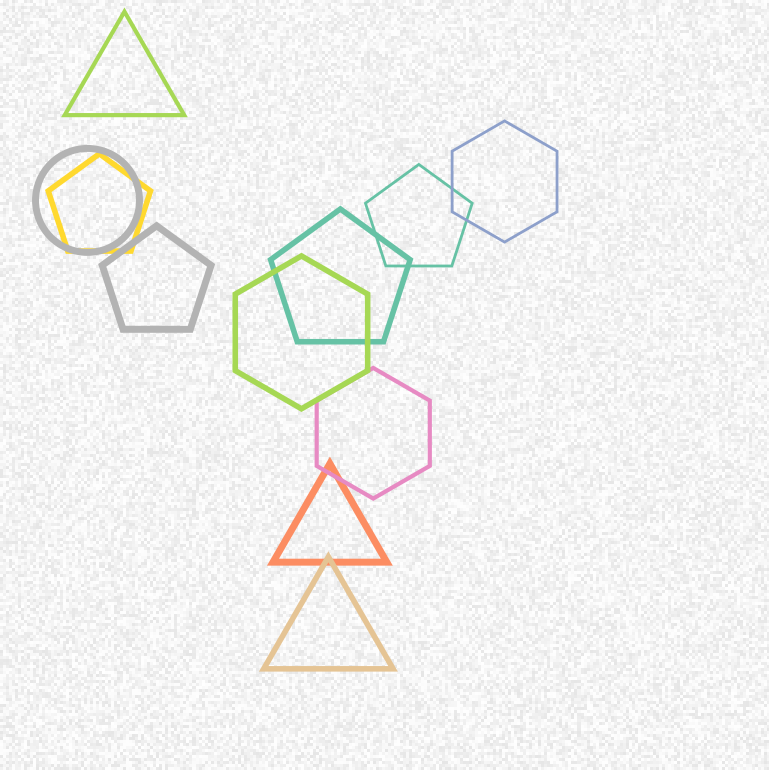[{"shape": "pentagon", "thickness": 2, "radius": 0.48, "center": [0.442, 0.633]}, {"shape": "pentagon", "thickness": 1, "radius": 0.36, "center": [0.544, 0.714]}, {"shape": "triangle", "thickness": 2.5, "radius": 0.43, "center": [0.428, 0.313]}, {"shape": "hexagon", "thickness": 1, "radius": 0.39, "center": [0.655, 0.764]}, {"shape": "hexagon", "thickness": 1.5, "radius": 0.42, "center": [0.485, 0.437]}, {"shape": "triangle", "thickness": 1.5, "radius": 0.45, "center": [0.162, 0.895]}, {"shape": "hexagon", "thickness": 2, "radius": 0.5, "center": [0.392, 0.568]}, {"shape": "pentagon", "thickness": 2, "radius": 0.35, "center": [0.129, 0.73]}, {"shape": "triangle", "thickness": 2, "radius": 0.49, "center": [0.426, 0.18]}, {"shape": "pentagon", "thickness": 2.5, "radius": 0.37, "center": [0.203, 0.632]}, {"shape": "circle", "thickness": 2.5, "radius": 0.34, "center": [0.114, 0.74]}]